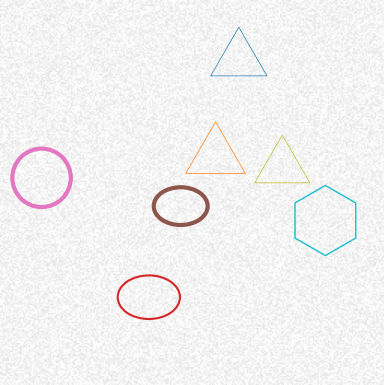[{"shape": "triangle", "thickness": 0.5, "radius": 0.42, "center": [0.62, 0.845]}, {"shape": "triangle", "thickness": 0.5, "radius": 0.45, "center": [0.56, 0.594]}, {"shape": "oval", "thickness": 1.5, "radius": 0.4, "center": [0.387, 0.228]}, {"shape": "oval", "thickness": 3, "radius": 0.35, "center": [0.469, 0.465]}, {"shape": "circle", "thickness": 3, "radius": 0.38, "center": [0.108, 0.538]}, {"shape": "triangle", "thickness": 0.5, "radius": 0.41, "center": [0.733, 0.566]}, {"shape": "hexagon", "thickness": 1, "radius": 0.46, "center": [0.845, 0.427]}]